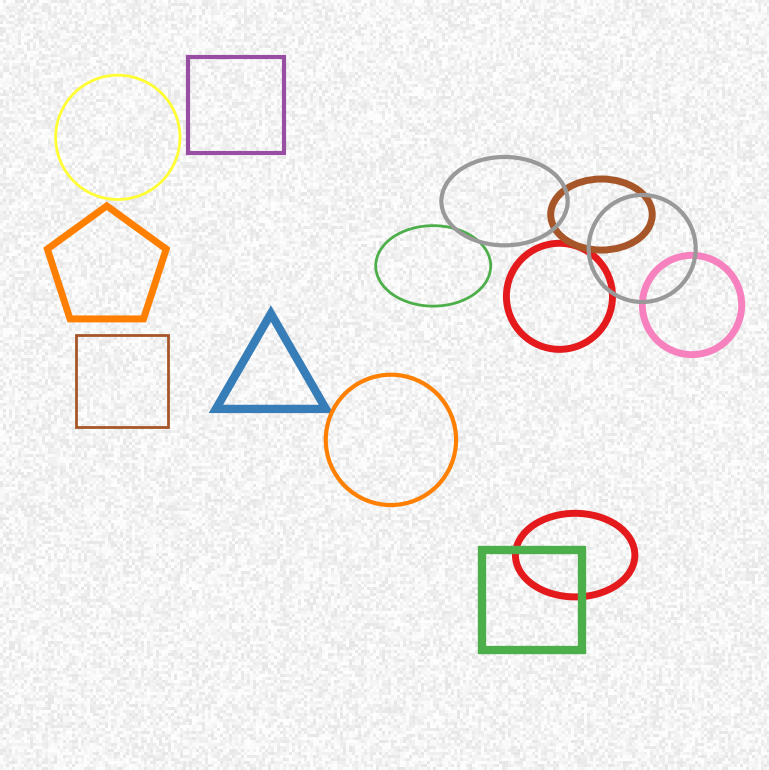[{"shape": "oval", "thickness": 2.5, "radius": 0.39, "center": [0.747, 0.279]}, {"shape": "circle", "thickness": 2.5, "radius": 0.34, "center": [0.727, 0.615]}, {"shape": "triangle", "thickness": 3, "radius": 0.41, "center": [0.352, 0.51]}, {"shape": "oval", "thickness": 1, "radius": 0.37, "center": [0.563, 0.655]}, {"shape": "square", "thickness": 3, "radius": 0.32, "center": [0.691, 0.22]}, {"shape": "square", "thickness": 1.5, "radius": 0.31, "center": [0.307, 0.863]}, {"shape": "pentagon", "thickness": 2.5, "radius": 0.41, "center": [0.139, 0.651]}, {"shape": "circle", "thickness": 1.5, "radius": 0.42, "center": [0.508, 0.429]}, {"shape": "circle", "thickness": 1, "radius": 0.4, "center": [0.153, 0.822]}, {"shape": "square", "thickness": 1, "radius": 0.3, "center": [0.159, 0.505]}, {"shape": "oval", "thickness": 2.5, "radius": 0.33, "center": [0.781, 0.721]}, {"shape": "circle", "thickness": 2.5, "radius": 0.32, "center": [0.899, 0.604]}, {"shape": "circle", "thickness": 1.5, "radius": 0.35, "center": [0.834, 0.677]}, {"shape": "oval", "thickness": 1.5, "radius": 0.41, "center": [0.655, 0.739]}]